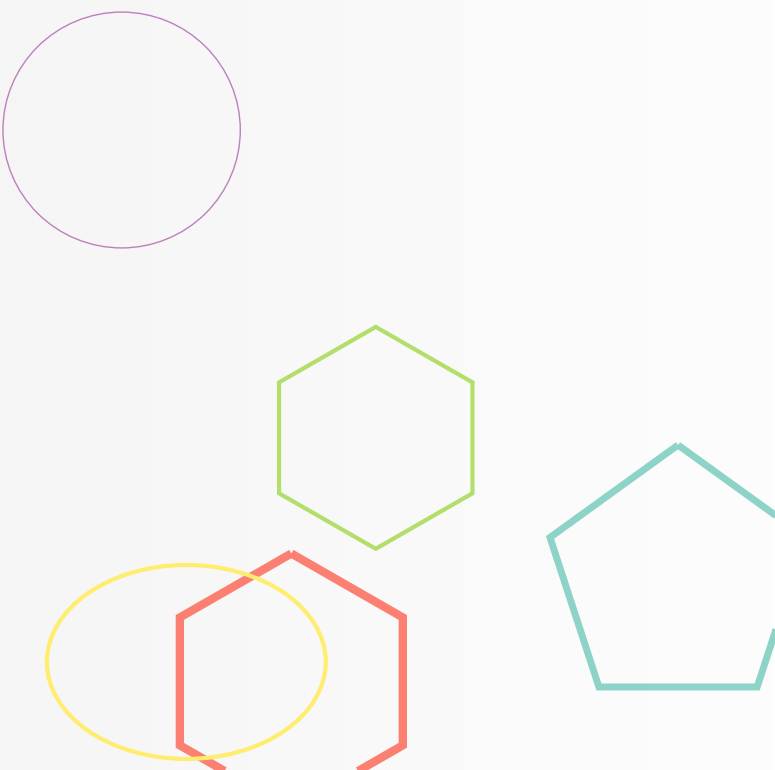[{"shape": "pentagon", "thickness": 2.5, "radius": 0.87, "center": [0.875, 0.248]}, {"shape": "hexagon", "thickness": 3, "radius": 0.83, "center": [0.376, 0.115]}, {"shape": "hexagon", "thickness": 1.5, "radius": 0.72, "center": [0.485, 0.431]}, {"shape": "circle", "thickness": 0.5, "radius": 0.77, "center": [0.157, 0.831]}, {"shape": "oval", "thickness": 1.5, "radius": 0.9, "center": [0.24, 0.14]}]